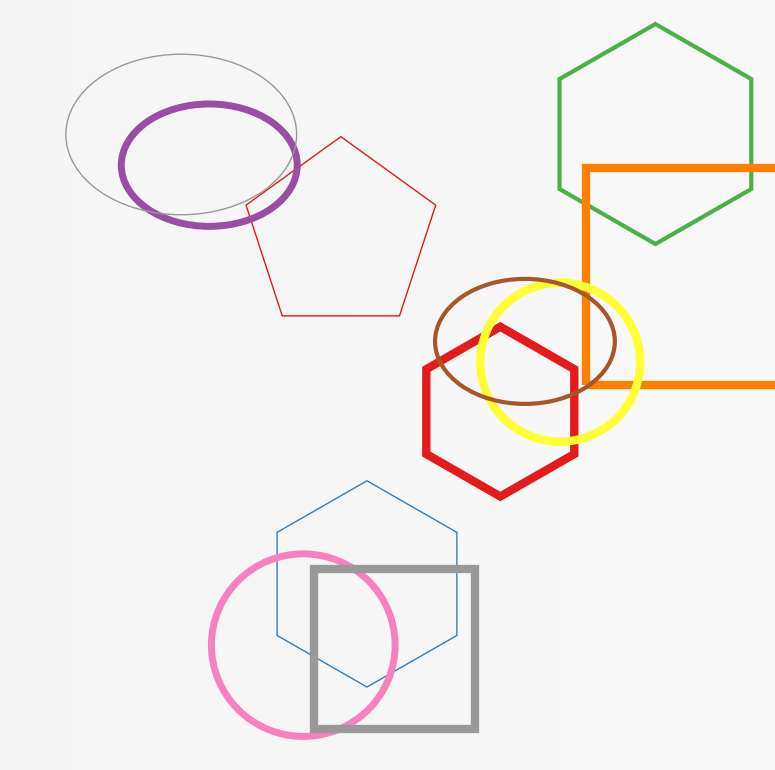[{"shape": "pentagon", "thickness": 0.5, "radius": 0.64, "center": [0.44, 0.694]}, {"shape": "hexagon", "thickness": 3, "radius": 0.55, "center": [0.646, 0.465]}, {"shape": "hexagon", "thickness": 0.5, "radius": 0.67, "center": [0.474, 0.242]}, {"shape": "hexagon", "thickness": 1.5, "radius": 0.71, "center": [0.846, 0.826]}, {"shape": "oval", "thickness": 2.5, "radius": 0.57, "center": [0.27, 0.786]}, {"shape": "square", "thickness": 3, "radius": 0.7, "center": [0.897, 0.641]}, {"shape": "circle", "thickness": 3, "radius": 0.52, "center": [0.723, 0.53]}, {"shape": "oval", "thickness": 1.5, "radius": 0.58, "center": [0.677, 0.557]}, {"shape": "circle", "thickness": 2.5, "radius": 0.59, "center": [0.391, 0.162]}, {"shape": "square", "thickness": 3, "radius": 0.52, "center": [0.509, 0.157]}, {"shape": "oval", "thickness": 0.5, "radius": 0.74, "center": [0.234, 0.825]}]